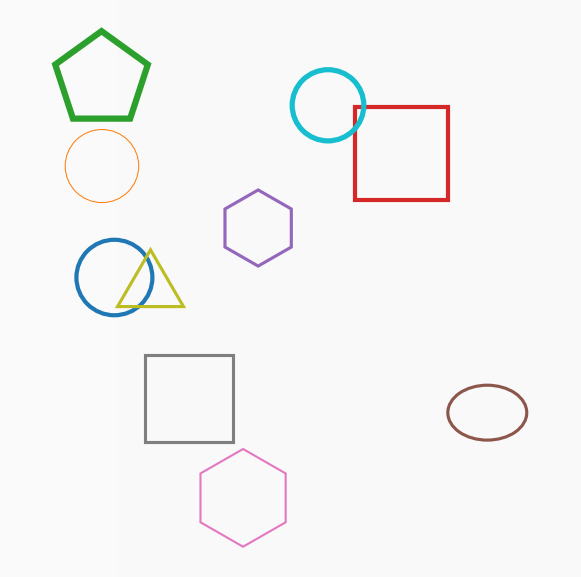[{"shape": "circle", "thickness": 2, "radius": 0.33, "center": [0.197, 0.519]}, {"shape": "circle", "thickness": 0.5, "radius": 0.32, "center": [0.175, 0.712]}, {"shape": "pentagon", "thickness": 3, "radius": 0.42, "center": [0.175, 0.861]}, {"shape": "square", "thickness": 2, "radius": 0.4, "center": [0.691, 0.733]}, {"shape": "hexagon", "thickness": 1.5, "radius": 0.33, "center": [0.444, 0.604]}, {"shape": "oval", "thickness": 1.5, "radius": 0.34, "center": [0.838, 0.285]}, {"shape": "hexagon", "thickness": 1, "radius": 0.42, "center": [0.418, 0.137]}, {"shape": "square", "thickness": 1.5, "radius": 0.38, "center": [0.326, 0.31]}, {"shape": "triangle", "thickness": 1.5, "radius": 0.33, "center": [0.259, 0.501]}, {"shape": "circle", "thickness": 2.5, "radius": 0.31, "center": [0.564, 0.817]}]